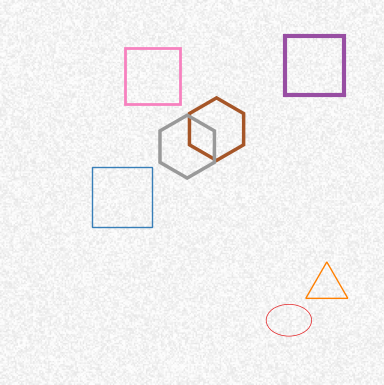[{"shape": "oval", "thickness": 0.5, "radius": 0.29, "center": [0.75, 0.168]}, {"shape": "square", "thickness": 1, "radius": 0.39, "center": [0.317, 0.488]}, {"shape": "square", "thickness": 3, "radius": 0.38, "center": [0.816, 0.83]}, {"shape": "triangle", "thickness": 1, "radius": 0.32, "center": [0.849, 0.257]}, {"shape": "hexagon", "thickness": 2.5, "radius": 0.41, "center": [0.562, 0.665]}, {"shape": "square", "thickness": 2, "radius": 0.36, "center": [0.396, 0.802]}, {"shape": "hexagon", "thickness": 2.5, "radius": 0.41, "center": [0.486, 0.619]}]